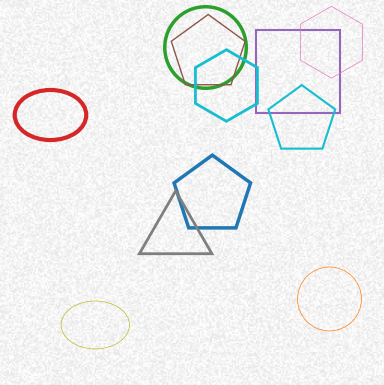[{"shape": "pentagon", "thickness": 2.5, "radius": 0.52, "center": [0.552, 0.493]}, {"shape": "circle", "thickness": 0.5, "radius": 0.42, "center": [0.856, 0.223]}, {"shape": "circle", "thickness": 2.5, "radius": 0.53, "center": [0.534, 0.877]}, {"shape": "oval", "thickness": 3, "radius": 0.46, "center": [0.131, 0.701]}, {"shape": "square", "thickness": 1.5, "radius": 0.54, "center": [0.774, 0.815]}, {"shape": "pentagon", "thickness": 1, "radius": 0.5, "center": [0.541, 0.862]}, {"shape": "hexagon", "thickness": 0.5, "radius": 0.47, "center": [0.861, 0.89]}, {"shape": "triangle", "thickness": 2, "radius": 0.54, "center": [0.456, 0.395]}, {"shape": "oval", "thickness": 0.5, "radius": 0.44, "center": [0.247, 0.156]}, {"shape": "hexagon", "thickness": 2, "radius": 0.46, "center": [0.588, 0.778]}, {"shape": "pentagon", "thickness": 1.5, "radius": 0.46, "center": [0.784, 0.688]}]